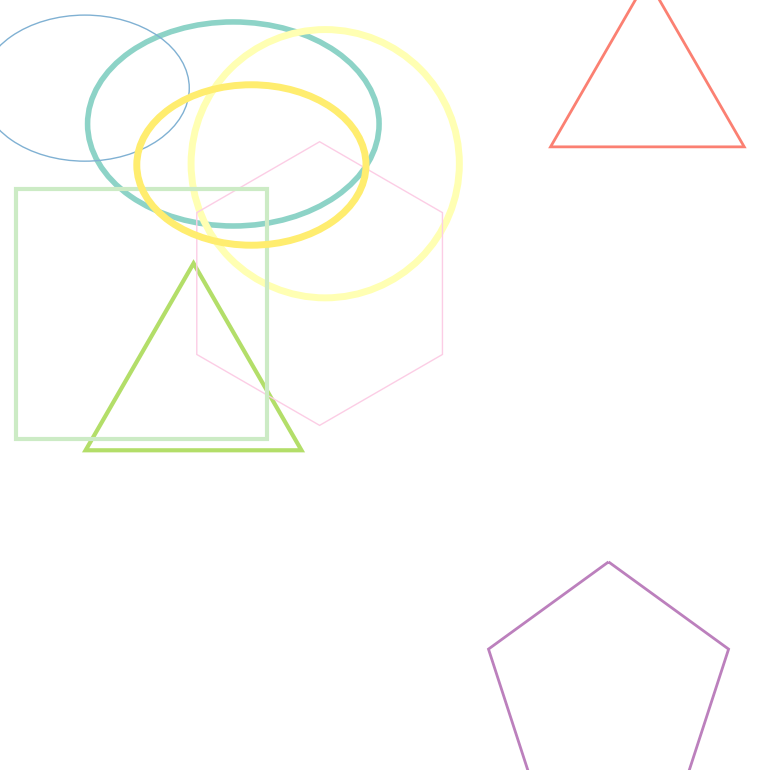[{"shape": "oval", "thickness": 2, "radius": 0.95, "center": [0.303, 0.839]}, {"shape": "circle", "thickness": 2.5, "radius": 0.87, "center": [0.422, 0.787]}, {"shape": "triangle", "thickness": 1, "radius": 0.73, "center": [0.841, 0.882]}, {"shape": "oval", "thickness": 0.5, "radius": 0.68, "center": [0.11, 0.886]}, {"shape": "triangle", "thickness": 1.5, "radius": 0.81, "center": [0.251, 0.496]}, {"shape": "hexagon", "thickness": 0.5, "radius": 0.92, "center": [0.415, 0.632]}, {"shape": "pentagon", "thickness": 1, "radius": 0.82, "center": [0.79, 0.106]}, {"shape": "square", "thickness": 1.5, "radius": 0.81, "center": [0.184, 0.592]}, {"shape": "oval", "thickness": 2.5, "radius": 0.74, "center": [0.326, 0.786]}]